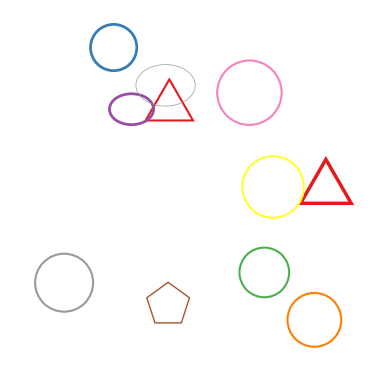[{"shape": "triangle", "thickness": 2.5, "radius": 0.38, "center": [0.846, 0.51]}, {"shape": "triangle", "thickness": 1.5, "radius": 0.36, "center": [0.44, 0.723]}, {"shape": "circle", "thickness": 2, "radius": 0.3, "center": [0.295, 0.877]}, {"shape": "circle", "thickness": 1.5, "radius": 0.32, "center": [0.687, 0.292]}, {"shape": "oval", "thickness": 2, "radius": 0.29, "center": [0.342, 0.716]}, {"shape": "circle", "thickness": 1.5, "radius": 0.35, "center": [0.817, 0.169]}, {"shape": "circle", "thickness": 1.5, "radius": 0.4, "center": [0.709, 0.514]}, {"shape": "pentagon", "thickness": 1, "radius": 0.29, "center": [0.437, 0.208]}, {"shape": "circle", "thickness": 1.5, "radius": 0.42, "center": [0.648, 0.759]}, {"shape": "circle", "thickness": 1.5, "radius": 0.38, "center": [0.167, 0.266]}, {"shape": "oval", "thickness": 0.5, "radius": 0.38, "center": [0.43, 0.778]}]